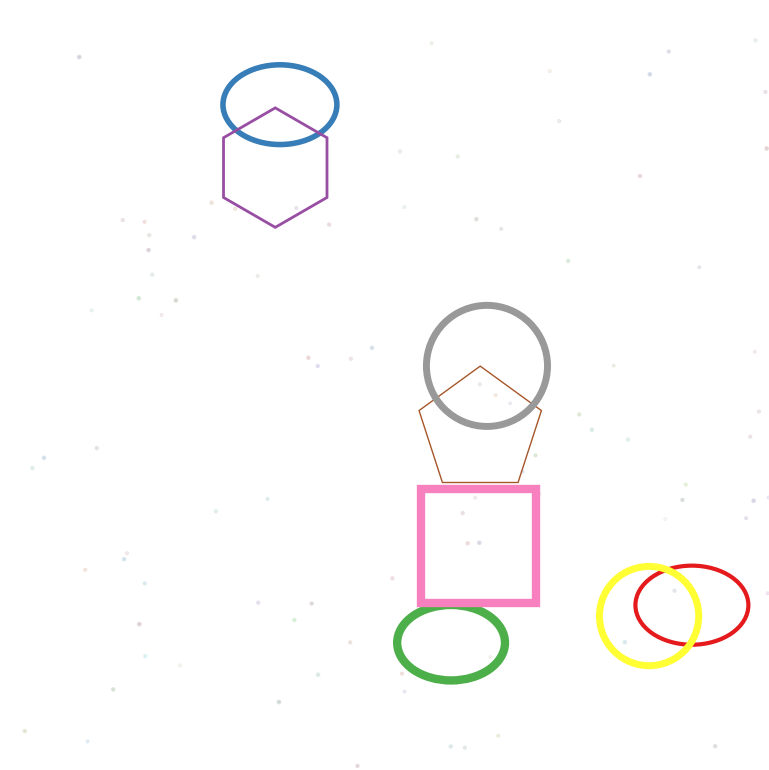[{"shape": "oval", "thickness": 1.5, "radius": 0.37, "center": [0.899, 0.214]}, {"shape": "oval", "thickness": 2, "radius": 0.37, "center": [0.364, 0.864]}, {"shape": "oval", "thickness": 3, "radius": 0.35, "center": [0.586, 0.165]}, {"shape": "hexagon", "thickness": 1, "radius": 0.39, "center": [0.357, 0.782]}, {"shape": "circle", "thickness": 2.5, "radius": 0.32, "center": [0.843, 0.2]}, {"shape": "pentagon", "thickness": 0.5, "radius": 0.42, "center": [0.624, 0.441]}, {"shape": "square", "thickness": 3, "radius": 0.37, "center": [0.621, 0.291]}, {"shape": "circle", "thickness": 2.5, "radius": 0.39, "center": [0.632, 0.525]}]